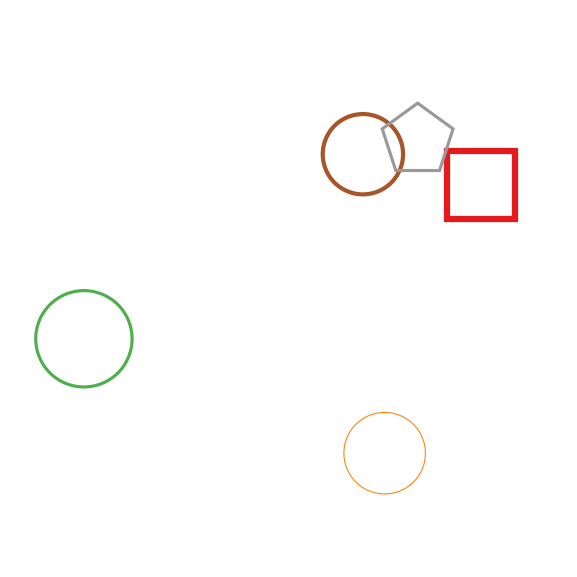[{"shape": "square", "thickness": 3, "radius": 0.29, "center": [0.833, 0.679]}, {"shape": "circle", "thickness": 1.5, "radius": 0.42, "center": [0.145, 0.412]}, {"shape": "circle", "thickness": 0.5, "radius": 0.35, "center": [0.666, 0.214]}, {"shape": "circle", "thickness": 2, "radius": 0.35, "center": [0.628, 0.732]}, {"shape": "pentagon", "thickness": 1.5, "radius": 0.32, "center": [0.723, 0.756]}]